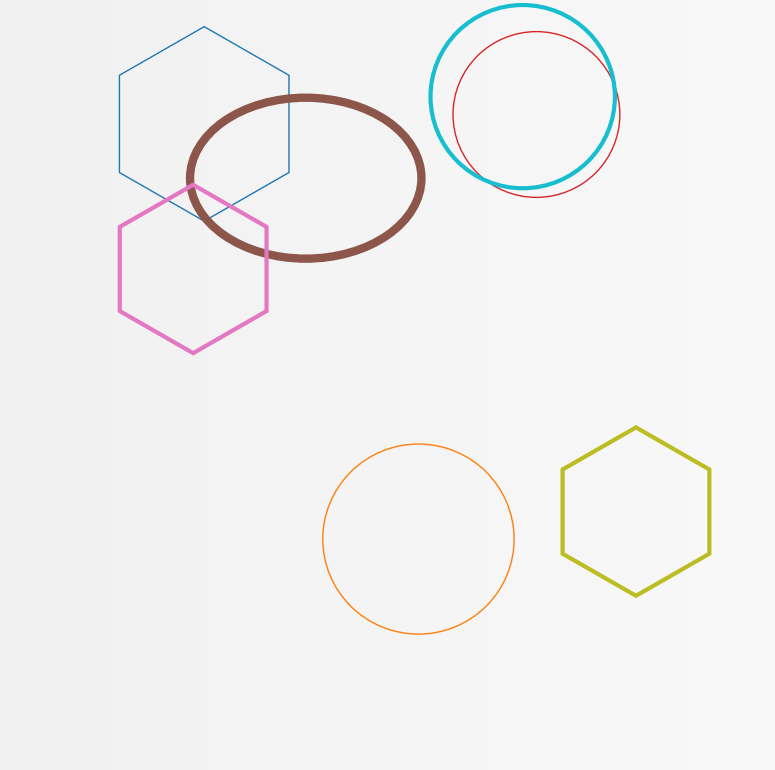[{"shape": "hexagon", "thickness": 0.5, "radius": 0.63, "center": [0.263, 0.839]}, {"shape": "circle", "thickness": 0.5, "radius": 0.62, "center": [0.54, 0.3]}, {"shape": "circle", "thickness": 0.5, "radius": 0.54, "center": [0.692, 0.851]}, {"shape": "oval", "thickness": 3, "radius": 0.75, "center": [0.395, 0.769]}, {"shape": "hexagon", "thickness": 1.5, "radius": 0.55, "center": [0.249, 0.651]}, {"shape": "hexagon", "thickness": 1.5, "radius": 0.55, "center": [0.821, 0.336]}, {"shape": "circle", "thickness": 1.5, "radius": 0.59, "center": [0.674, 0.874]}]